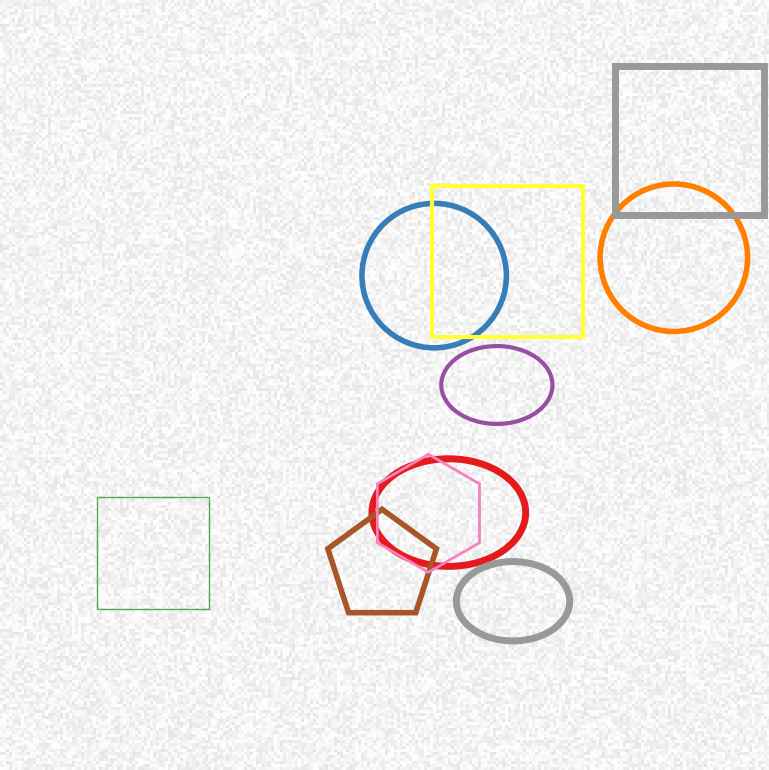[{"shape": "oval", "thickness": 2.5, "radius": 0.5, "center": [0.583, 0.334]}, {"shape": "circle", "thickness": 2, "radius": 0.47, "center": [0.564, 0.642]}, {"shape": "square", "thickness": 0.5, "radius": 0.36, "center": [0.199, 0.282]}, {"shape": "oval", "thickness": 1.5, "radius": 0.36, "center": [0.645, 0.5]}, {"shape": "circle", "thickness": 2, "radius": 0.48, "center": [0.875, 0.665]}, {"shape": "square", "thickness": 1.5, "radius": 0.49, "center": [0.659, 0.66]}, {"shape": "pentagon", "thickness": 2, "radius": 0.37, "center": [0.496, 0.264]}, {"shape": "hexagon", "thickness": 1, "radius": 0.38, "center": [0.556, 0.333]}, {"shape": "square", "thickness": 2.5, "radius": 0.48, "center": [0.895, 0.817]}, {"shape": "oval", "thickness": 2.5, "radius": 0.37, "center": [0.666, 0.219]}]